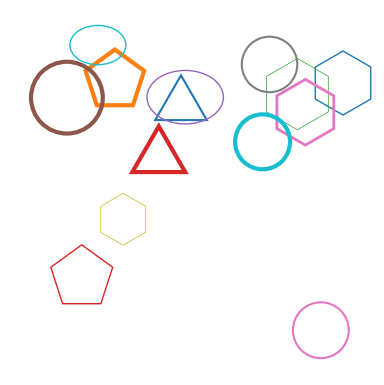[{"shape": "triangle", "thickness": 1.5, "radius": 0.39, "center": [0.47, 0.727]}, {"shape": "hexagon", "thickness": 1, "radius": 0.42, "center": [0.891, 0.784]}, {"shape": "pentagon", "thickness": 3, "radius": 0.4, "center": [0.298, 0.791]}, {"shape": "hexagon", "thickness": 0.5, "radius": 0.46, "center": [0.773, 0.755]}, {"shape": "triangle", "thickness": 3, "radius": 0.4, "center": [0.412, 0.593]}, {"shape": "pentagon", "thickness": 1, "radius": 0.42, "center": [0.212, 0.28]}, {"shape": "oval", "thickness": 1, "radius": 0.5, "center": [0.481, 0.748]}, {"shape": "circle", "thickness": 3, "radius": 0.47, "center": [0.174, 0.746]}, {"shape": "hexagon", "thickness": 2, "radius": 0.43, "center": [0.793, 0.708]}, {"shape": "circle", "thickness": 1.5, "radius": 0.36, "center": [0.833, 0.142]}, {"shape": "circle", "thickness": 1.5, "radius": 0.36, "center": [0.7, 0.833]}, {"shape": "hexagon", "thickness": 0.5, "radius": 0.34, "center": [0.32, 0.431]}, {"shape": "circle", "thickness": 3, "radius": 0.36, "center": [0.682, 0.632]}, {"shape": "oval", "thickness": 1, "radius": 0.36, "center": [0.254, 0.883]}]